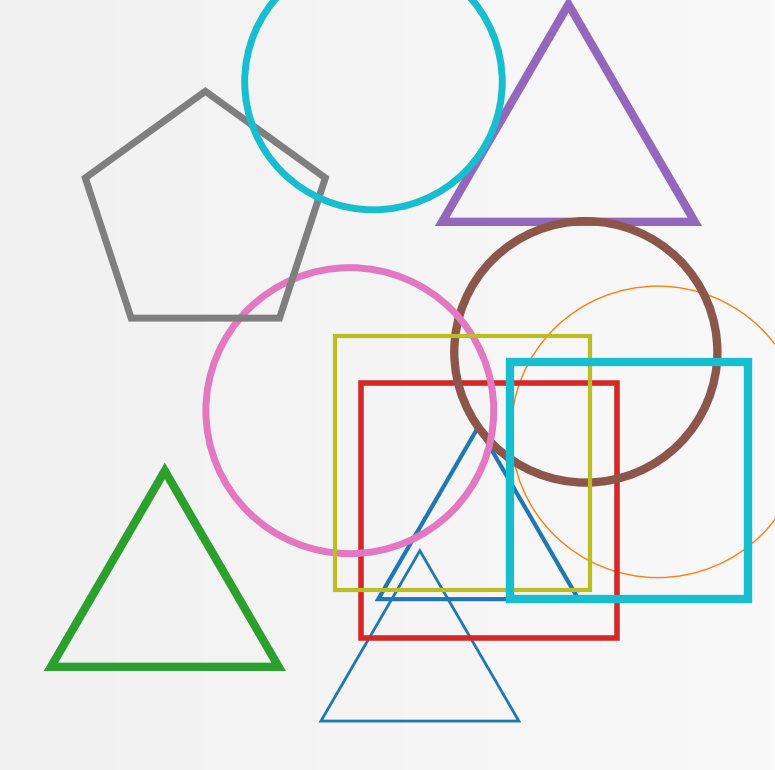[{"shape": "triangle", "thickness": 1.5, "radius": 0.75, "center": [0.617, 0.296]}, {"shape": "triangle", "thickness": 1, "radius": 0.74, "center": [0.542, 0.137]}, {"shape": "circle", "thickness": 0.5, "radius": 0.95, "center": [0.849, 0.439]}, {"shape": "triangle", "thickness": 3, "radius": 0.85, "center": [0.213, 0.219]}, {"shape": "square", "thickness": 2, "radius": 0.83, "center": [0.631, 0.337]}, {"shape": "triangle", "thickness": 3, "radius": 0.94, "center": [0.733, 0.806]}, {"shape": "circle", "thickness": 3, "radius": 0.85, "center": [0.756, 0.543]}, {"shape": "circle", "thickness": 2.5, "radius": 0.93, "center": [0.451, 0.467]}, {"shape": "pentagon", "thickness": 2.5, "radius": 0.81, "center": [0.265, 0.719]}, {"shape": "square", "thickness": 1.5, "radius": 0.83, "center": [0.597, 0.399]}, {"shape": "circle", "thickness": 2.5, "radius": 0.83, "center": [0.482, 0.894]}, {"shape": "square", "thickness": 3, "radius": 0.77, "center": [0.812, 0.376]}]